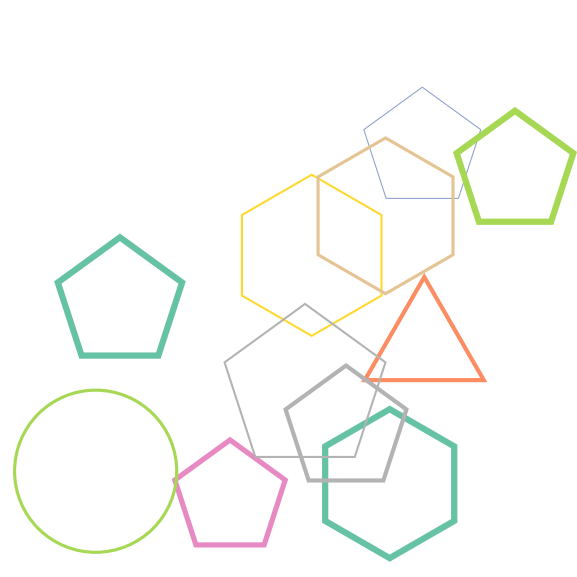[{"shape": "pentagon", "thickness": 3, "radius": 0.57, "center": [0.208, 0.475]}, {"shape": "hexagon", "thickness": 3, "radius": 0.65, "center": [0.675, 0.162]}, {"shape": "triangle", "thickness": 2, "radius": 0.59, "center": [0.735, 0.4]}, {"shape": "pentagon", "thickness": 0.5, "radius": 0.53, "center": [0.731, 0.742]}, {"shape": "pentagon", "thickness": 2.5, "radius": 0.5, "center": [0.398, 0.137]}, {"shape": "pentagon", "thickness": 3, "radius": 0.53, "center": [0.892, 0.701]}, {"shape": "circle", "thickness": 1.5, "radius": 0.7, "center": [0.166, 0.183]}, {"shape": "hexagon", "thickness": 1, "radius": 0.7, "center": [0.54, 0.557]}, {"shape": "hexagon", "thickness": 1.5, "radius": 0.67, "center": [0.668, 0.625]}, {"shape": "pentagon", "thickness": 1, "radius": 0.73, "center": [0.528, 0.326]}, {"shape": "pentagon", "thickness": 2, "radius": 0.55, "center": [0.599, 0.256]}]